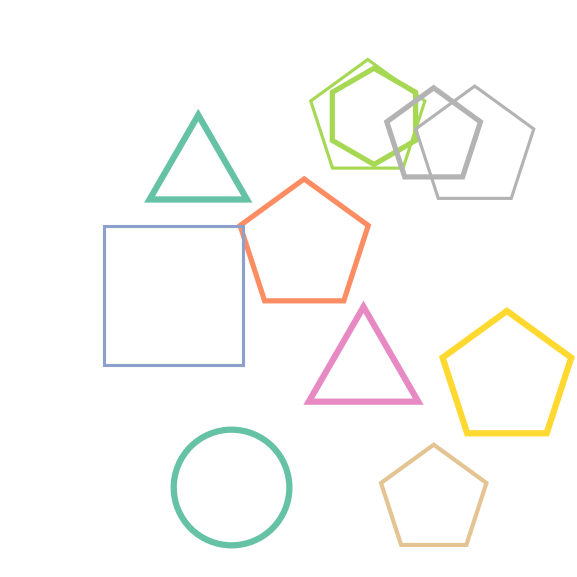[{"shape": "triangle", "thickness": 3, "radius": 0.49, "center": [0.343, 0.702]}, {"shape": "circle", "thickness": 3, "radius": 0.5, "center": [0.401, 0.155]}, {"shape": "pentagon", "thickness": 2.5, "radius": 0.58, "center": [0.527, 0.573]}, {"shape": "square", "thickness": 1.5, "radius": 0.6, "center": [0.301, 0.488]}, {"shape": "triangle", "thickness": 3, "radius": 0.55, "center": [0.629, 0.358]}, {"shape": "hexagon", "thickness": 2.5, "radius": 0.42, "center": [0.648, 0.798]}, {"shape": "pentagon", "thickness": 1.5, "radius": 0.52, "center": [0.637, 0.792]}, {"shape": "pentagon", "thickness": 3, "radius": 0.59, "center": [0.878, 0.344]}, {"shape": "pentagon", "thickness": 2, "radius": 0.48, "center": [0.751, 0.133]}, {"shape": "pentagon", "thickness": 2.5, "radius": 0.43, "center": [0.751, 0.762]}, {"shape": "pentagon", "thickness": 1.5, "radius": 0.54, "center": [0.822, 0.743]}]